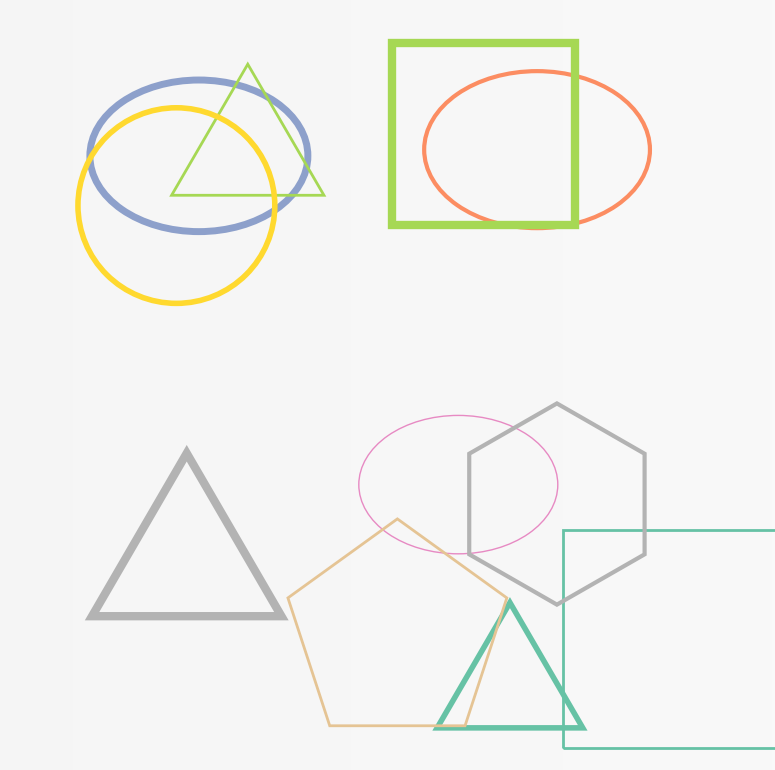[{"shape": "square", "thickness": 1, "radius": 0.71, "center": [0.868, 0.17]}, {"shape": "triangle", "thickness": 2, "radius": 0.54, "center": [0.658, 0.109]}, {"shape": "oval", "thickness": 1.5, "radius": 0.73, "center": [0.693, 0.806]}, {"shape": "oval", "thickness": 2.5, "radius": 0.7, "center": [0.257, 0.798]}, {"shape": "oval", "thickness": 0.5, "radius": 0.64, "center": [0.591, 0.371]}, {"shape": "triangle", "thickness": 1, "radius": 0.57, "center": [0.32, 0.803]}, {"shape": "square", "thickness": 3, "radius": 0.59, "center": [0.624, 0.826]}, {"shape": "circle", "thickness": 2, "radius": 0.63, "center": [0.228, 0.733]}, {"shape": "pentagon", "thickness": 1, "radius": 0.74, "center": [0.513, 0.178]}, {"shape": "hexagon", "thickness": 1.5, "radius": 0.65, "center": [0.719, 0.345]}, {"shape": "triangle", "thickness": 3, "radius": 0.71, "center": [0.241, 0.27]}]